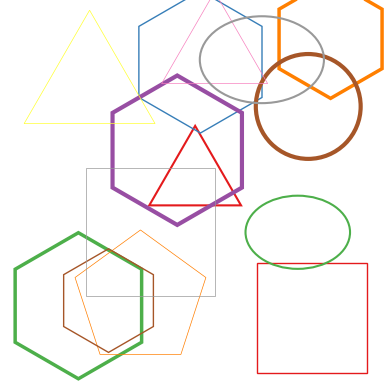[{"shape": "triangle", "thickness": 1.5, "radius": 0.69, "center": [0.507, 0.535]}, {"shape": "square", "thickness": 1, "radius": 0.72, "center": [0.81, 0.173]}, {"shape": "hexagon", "thickness": 1, "radius": 0.92, "center": [0.521, 0.839]}, {"shape": "hexagon", "thickness": 2.5, "radius": 0.95, "center": [0.204, 0.206]}, {"shape": "oval", "thickness": 1.5, "radius": 0.68, "center": [0.773, 0.397]}, {"shape": "hexagon", "thickness": 3, "radius": 0.97, "center": [0.46, 0.61]}, {"shape": "pentagon", "thickness": 0.5, "radius": 0.89, "center": [0.365, 0.224]}, {"shape": "hexagon", "thickness": 2.5, "radius": 0.77, "center": [0.859, 0.899]}, {"shape": "triangle", "thickness": 0.5, "radius": 0.98, "center": [0.233, 0.777]}, {"shape": "hexagon", "thickness": 1, "radius": 0.67, "center": [0.282, 0.219]}, {"shape": "circle", "thickness": 3, "radius": 0.68, "center": [0.801, 0.723]}, {"shape": "triangle", "thickness": 0.5, "radius": 0.8, "center": [0.557, 0.862]}, {"shape": "oval", "thickness": 1.5, "radius": 0.81, "center": [0.68, 0.845]}, {"shape": "square", "thickness": 0.5, "radius": 0.83, "center": [0.391, 0.397]}]